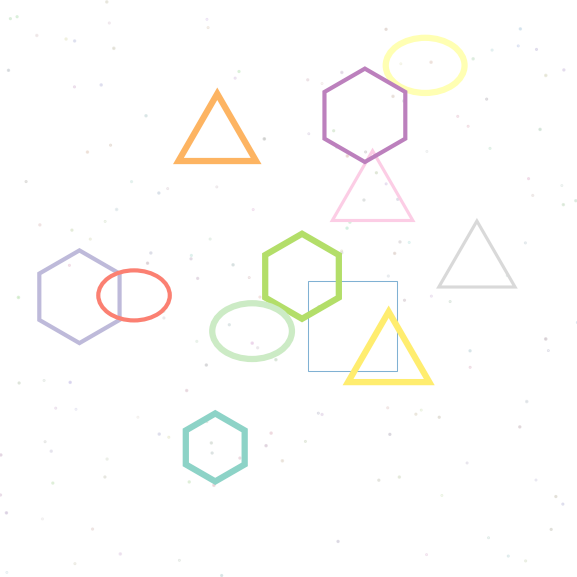[{"shape": "hexagon", "thickness": 3, "radius": 0.29, "center": [0.373, 0.224]}, {"shape": "oval", "thickness": 3, "radius": 0.34, "center": [0.736, 0.886]}, {"shape": "hexagon", "thickness": 2, "radius": 0.4, "center": [0.138, 0.485]}, {"shape": "oval", "thickness": 2, "radius": 0.31, "center": [0.232, 0.488]}, {"shape": "square", "thickness": 0.5, "radius": 0.39, "center": [0.61, 0.435]}, {"shape": "triangle", "thickness": 3, "radius": 0.39, "center": [0.376, 0.759]}, {"shape": "hexagon", "thickness": 3, "radius": 0.37, "center": [0.523, 0.521]}, {"shape": "triangle", "thickness": 1.5, "radius": 0.4, "center": [0.645, 0.658]}, {"shape": "triangle", "thickness": 1.5, "radius": 0.38, "center": [0.826, 0.54]}, {"shape": "hexagon", "thickness": 2, "radius": 0.4, "center": [0.632, 0.799]}, {"shape": "oval", "thickness": 3, "radius": 0.34, "center": [0.437, 0.426]}, {"shape": "triangle", "thickness": 3, "radius": 0.41, "center": [0.673, 0.378]}]